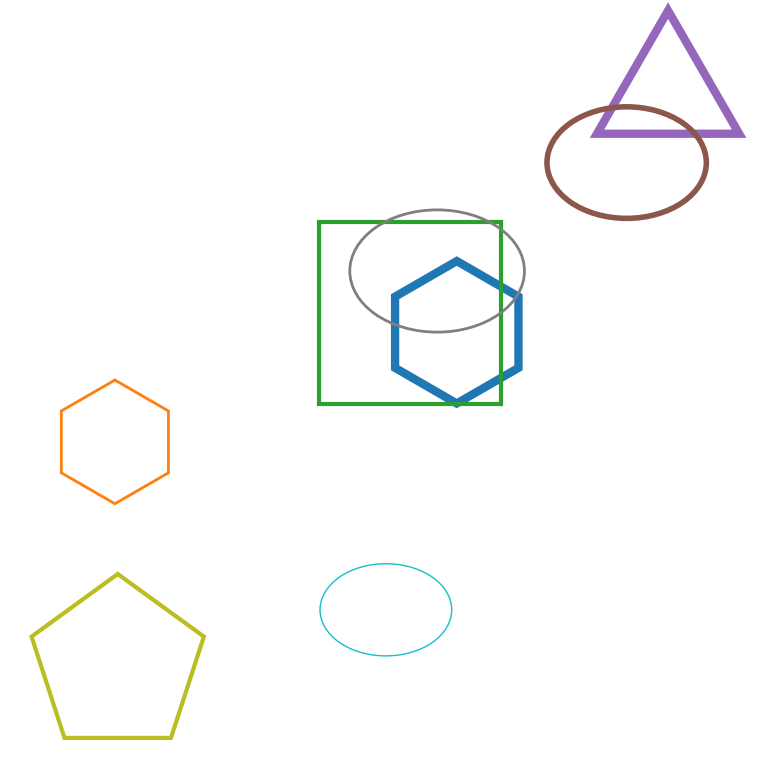[{"shape": "hexagon", "thickness": 3, "radius": 0.46, "center": [0.593, 0.568]}, {"shape": "hexagon", "thickness": 1, "radius": 0.4, "center": [0.149, 0.426]}, {"shape": "square", "thickness": 1.5, "radius": 0.59, "center": [0.532, 0.593]}, {"shape": "triangle", "thickness": 3, "radius": 0.53, "center": [0.868, 0.88]}, {"shape": "oval", "thickness": 2, "radius": 0.52, "center": [0.814, 0.789]}, {"shape": "oval", "thickness": 1, "radius": 0.57, "center": [0.568, 0.648]}, {"shape": "pentagon", "thickness": 1.5, "radius": 0.59, "center": [0.153, 0.137]}, {"shape": "oval", "thickness": 0.5, "radius": 0.43, "center": [0.501, 0.208]}]